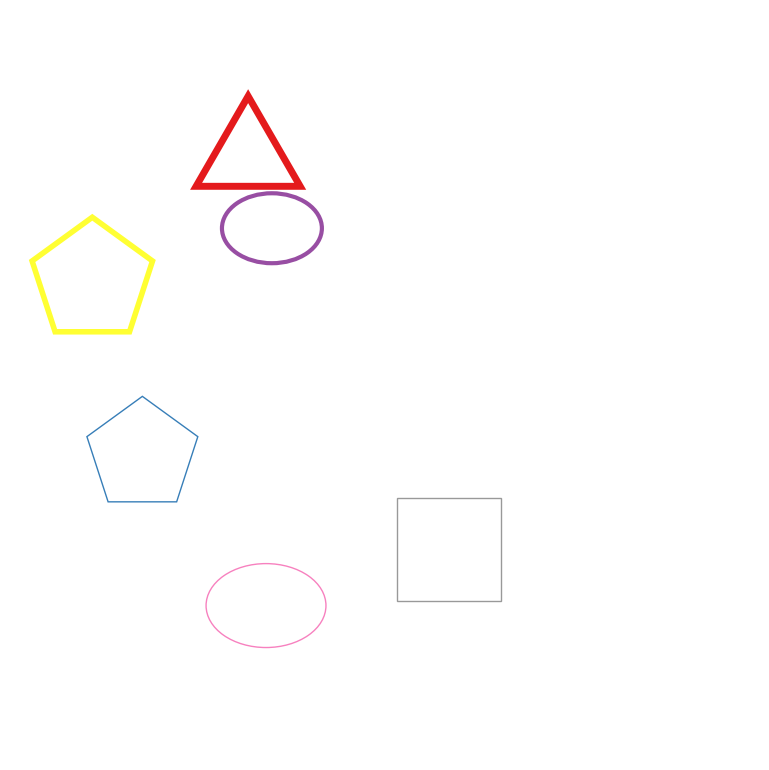[{"shape": "triangle", "thickness": 2.5, "radius": 0.39, "center": [0.322, 0.797]}, {"shape": "pentagon", "thickness": 0.5, "radius": 0.38, "center": [0.185, 0.41]}, {"shape": "oval", "thickness": 1.5, "radius": 0.32, "center": [0.353, 0.704]}, {"shape": "pentagon", "thickness": 2, "radius": 0.41, "center": [0.12, 0.636]}, {"shape": "oval", "thickness": 0.5, "radius": 0.39, "center": [0.345, 0.214]}, {"shape": "square", "thickness": 0.5, "radius": 0.34, "center": [0.583, 0.287]}]